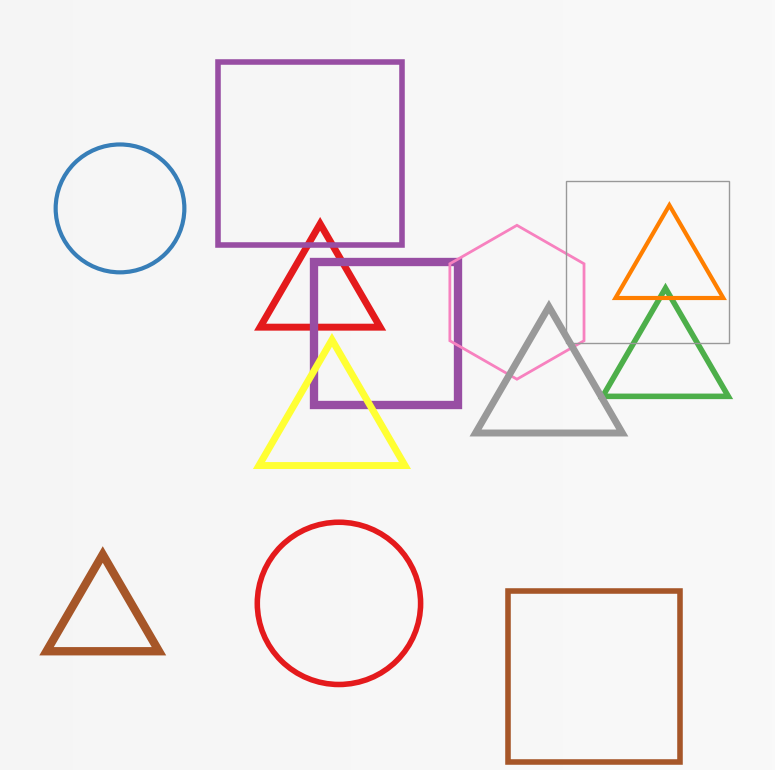[{"shape": "triangle", "thickness": 2.5, "radius": 0.45, "center": [0.413, 0.62]}, {"shape": "circle", "thickness": 2, "radius": 0.53, "center": [0.437, 0.216]}, {"shape": "circle", "thickness": 1.5, "radius": 0.42, "center": [0.155, 0.729]}, {"shape": "triangle", "thickness": 2, "radius": 0.47, "center": [0.859, 0.532]}, {"shape": "square", "thickness": 2, "radius": 0.59, "center": [0.4, 0.801]}, {"shape": "square", "thickness": 3, "radius": 0.46, "center": [0.498, 0.567]}, {"shape": "triangle", "thickness": 1.5, "radius": 0.4, "center": [0.864, 0.653]}, {"shape": "triangle", "thickness": 2.5, "radius": 0.54, "center": [0.428, 0.45]}, {"shape": "triangle", "thickness": 3, "radius": 0.42, "center": [0.133, 0.196]}, {"shape": "square", "thickness": 2, "radius": 0.55, "center": [0.766, 0.121]}, {"shape": "hexagon", "thickness": 1, "radius": 0.5, "center": [0.667, 0.607]}, {"shape": "triangle", "thickness": 2.5, "radius": 0.55, "center": [0.708, 0.492]}, {"shape": "square", "thickness": 0.5, "radius": 0.53, "center": [0.835, 0.66]}]